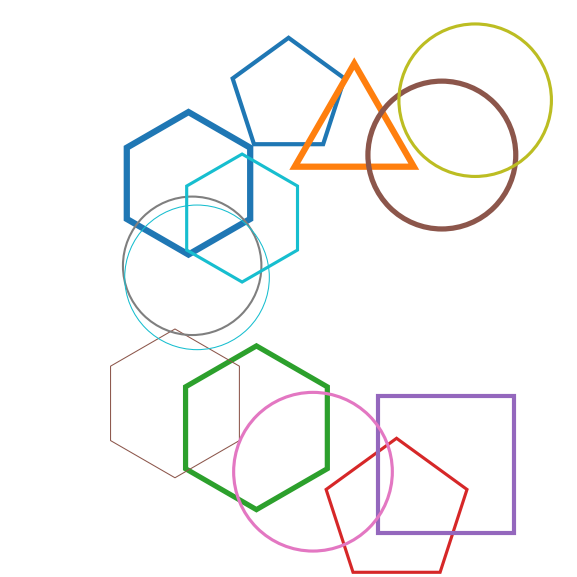[{"shape": "pentagon", "thickness": 2, "radius": 0.51, "center": [0.5, 0.832]}, {"shape": "hexagon", "thickness": 3, "radius": 0.62, "center": [0.326, 0.682]}, {"shape": "triangle", "thickness": 3, "radius": 0.6, "center": [0.613, 0.77]}, {"shape": "hexagon", "thickness": 2.5, "radius": 0.71, "center": [0.444, 0.258]}, {"shape": "pentagon", "thickness": 1.5, "radius": 0.64, "center": [0.687, 0.112]}, {"shape": "square", "thickness": 2, "radius": 0.59, "center": [0.772, 0.195]}, {"shape": "hexagon", "thickness": 0.5, "radius": 0.64, "center": [0.303, 0.301]}, {"shape": "circle", "thickness": 2.5, "radius": 0.64, "center": [0.765, 0.731]}, {"shape": "circle", "thickness": 1.5, "radius": 0.69, "center": [0.542, 0.182]}, {"shape": "circle", "thickness": 1, "radius": 0.6, "center": [0.333, 0.539]}, {"shape": "circle", "thickness": 1.5, "radius": 0.66, "center": [0.823, 0.826]}, {"shape": "hexagon", "thickness": 1.5, "radius": 0.55, "center": [0.419, 0.622]}, {"shape": "circle", "thickness": 0.5, "radius": 0.63, "center": [0.341, 0.519]}]